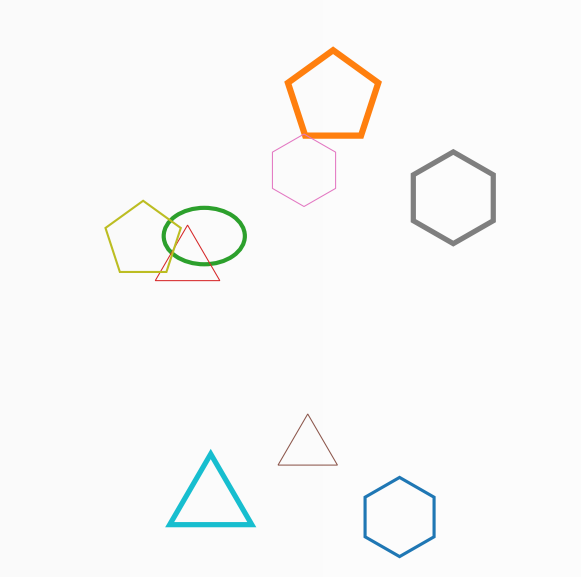[{"shape": "hexagon", "thickness": 1.5, "radius": 0.34, "center": [0.687, 0.104]}, {"shape": "pentagon", "thickness": 3, "radius": 0.41, "center": [0.573, 0.83]}, {"shape": "oval", "thickness": 2, "radius": 0.35, "center": [0.351, 0.59]}, {"shape": "triangle", "thickness": 0.5, "radius": 0.32, "center": [0.323, 0.545]}, {"shape": "triangle", "thickness": 0.5, "radius": 0.3, "center": [0.529, 0.223]}, {"shape": "hexagon", "thickness": 0.5, "radius": 0.31, "center": [0.523, 0.704]}, {"shape": "hexagon", "thickness": 2.5, "radius": 0.4, "center": [0.78, 0.657]}, {"shape": "pentagon", "thickness": 1, "radius": 0.34, "center": [0.246, 0.583]}, {"shape": "triangle", "thickness": 2.5, "radius": 0.41, "center": [0.363, 0.131]}]